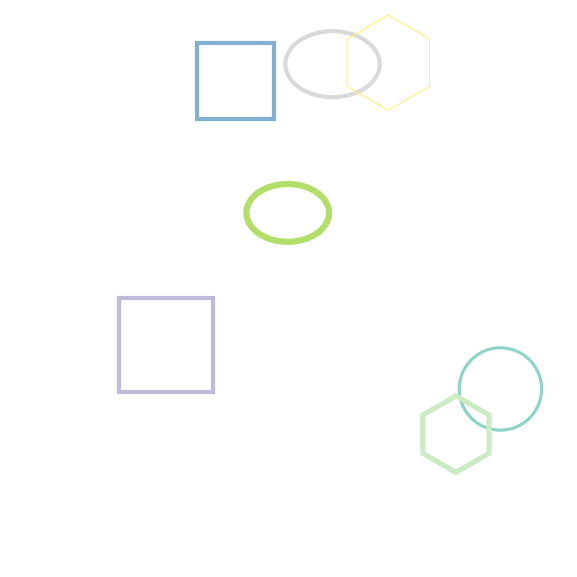[{"shape": "circle", "thickness": 1.5, "radius": 0.36, "center": [0.866, 0.326]}, {"shape": "square", "thickness": 2, "radius": 0.4, "center": [0.287, 0.402]}, {"shape": "square", "thickness": 2, "radius": 0.33, "center": [0.408, 0.859]}, {"shape": "oval", "thickness": 3, "radius": 0.36, "center": [0.498, 0.63]}, {"shape": "oval", "thickness": 2, "radius": 0.41, "center": [0.576, 0.888]}, {"shape": "hexagon", "thickness": 2.5, "radius": 0.33, "center": [0.79, 0.247]}, {"shape": "hexagon", "thickness": 0.5, "radius": 0.41, "center": [0.672, 0.891]}]